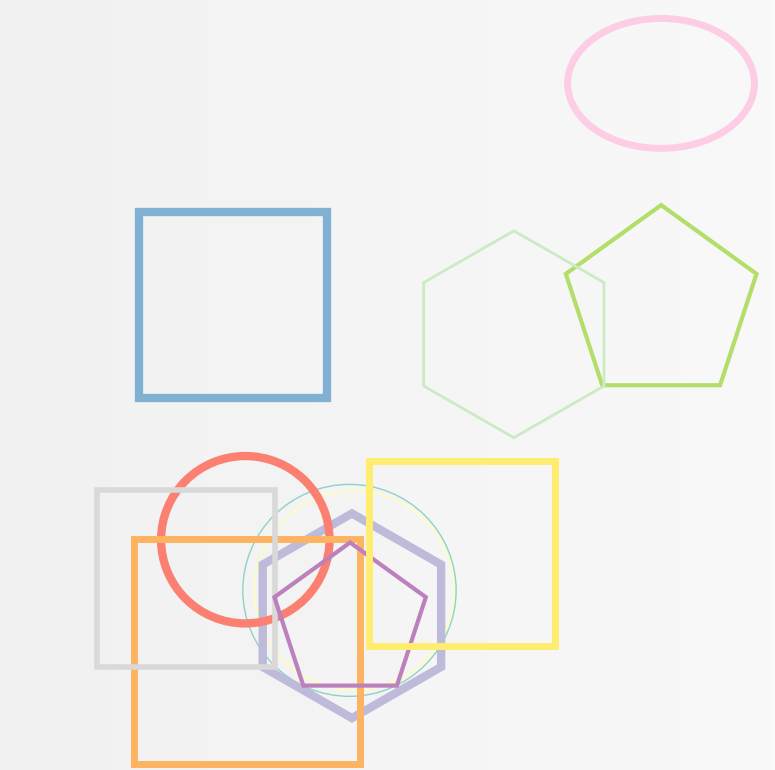[{"shape": "circle", "thickness": 0.5, "radius": 0.69, "center": [0.451, 0.233]}, {"shape": "circle", "thickness": 0.5, "radius": 0.64, "center": [0.457, 0.233]}, {"shape": "hexagon", "thickness": 3, "radius": 0.66, "center": [0.454, 0.2]}, {"shape": "circle", "thickness": 3, "radius": 0.54, "center": [0.317, 0.299]}, {"shape": "square", "thickness": 3, "radius": 0.61, "center": [0.301, 0.604]}, {"shape": "square", "thickness": 2.5, "radius": 0.73, "center": [0.318, 0.154]}, {"shape": "pentagon", "thickness": 1.5, "radius": 0.65, "center": [0.853, 0.604]}, {"shape": "oval", "thickness": 2.5, "radius": 0.6, "center": [0.853, 0.892]}, {"shape": "square", "thickness": 2, "radius": 0.57, "center": [0.24, 0.249]}, {"shape": "pentagon", "thickness": 1.5, "radius": 0.51, "center": [0.452, 0.193]}, {"shape": "hexagon", "thickness": 1, "radius": 0.67, "center": [0.663, 0.566]}, {"shape": "square", "thickness": 2.5, "radius": 0.6, "center": [0.596, 0.281]}]